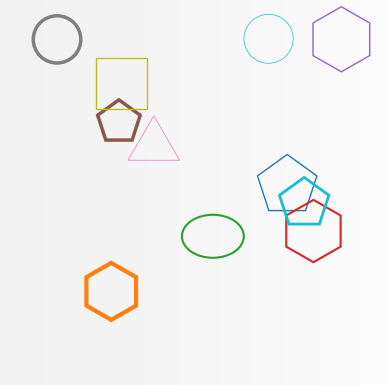[{"shape": "pentagon", "thickness": 1, "radius": 0.4, "center": [0.741, 0.518]}, {"shape": "hexagon", "thickness": 3, "radius": 0.37, "center": [0.287, 0.243]}, {"shape": "oval", "thickness": 1.5, "radius": 0.4, "center": [0.549, 0.386]}, {"shape": "hexagon", "thickness": 1.5, "radius": 0.4, "center": [0.809, 0.4]}, {"shape": "hexagon", "thickness": 1, "radius": 0.42, "center": [0.881, 0.898]}, {"shape": "pentagon", "thickness": 2.5, "radius": 0.29, "center": [0.307, 0.683]}, {"shape": "triangle", "thickness": 0.5, "radius": 0.38, "center": [0.397, 0.622]}, {"shape": "circle", "thickness": 2.5, "radius": 0.31, "center": [0.147, 0.898]}, {"shape": "square", "thickness": 1, "radius": 0.33, "center": [0.314, 0.782]}, {"shape": "pentagon", "thickness": 2, "radius": 0.34, "center": [0.785, 0.472]}, {"shape": "circle", "thickness": 0.5, "radius": 0.32, "center": [0.693, 0.899]}]